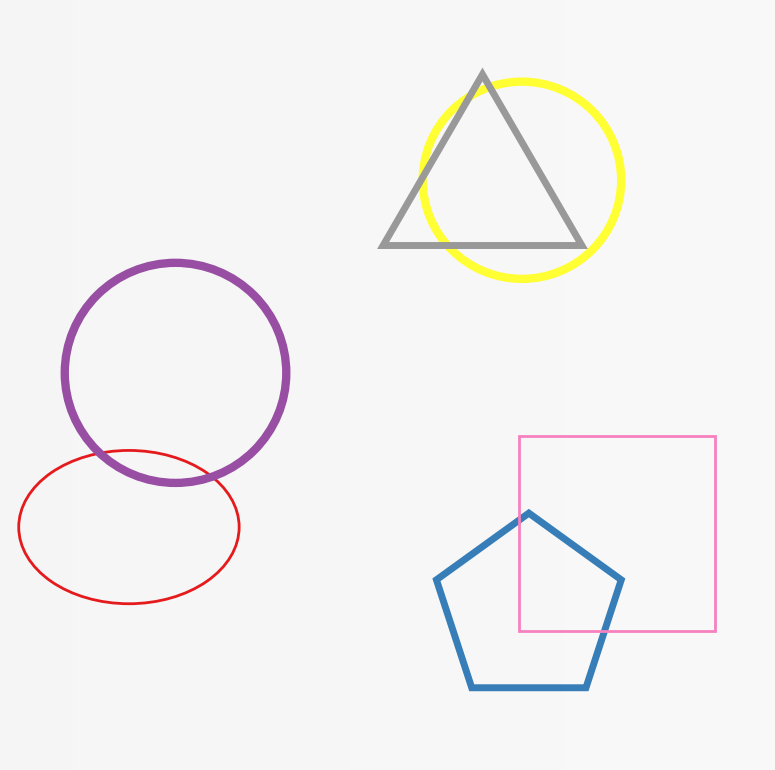[{"shape": "oval", "thickness": 1, "radius": 0.71, "center": [0.166, 0.315]}, {"shape": "pentagon", "thickness": 2.5, "radius": 0.63, "center": [0.682, 0.208]}, {"shape": "circle", "thickness": 3, "radius": 0.71, "center": [0.226, 0.516]}, {"shape": "circle", "thickness": 3, "radius": 0.64, "center": [0.673, 0.766]}, {"shape": "square", "thickness": 1, "radius": 0.63, "center": [0.797, 0.308]}, {"shape": "triangle", "thickness": 2.5, "radius": 0.74, "center": [0.623, 0.755]}]